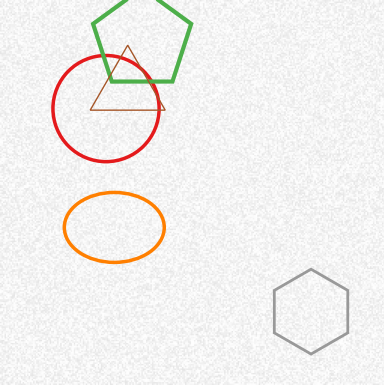[{"shape": "circle", "thickness": 2.5, "radius": 0.69, "center": [0.275, 0.718]}, {"shape": "pentagon", "thickness": 3, "radius": 0.67, "center": [0.369, 0.897]}, {"shape": "oval", "thickness": 2.5, "radius": 0.65, "center": [0.297, 0.409]}, {"shape": "triangle", "thickness": 1, "radius": 0.56, "center": [0.332, 0.77]}, {"shape": "hexagon", "thickness": 2, "radius": 0.55, "center": [0.808, 0.191]}]